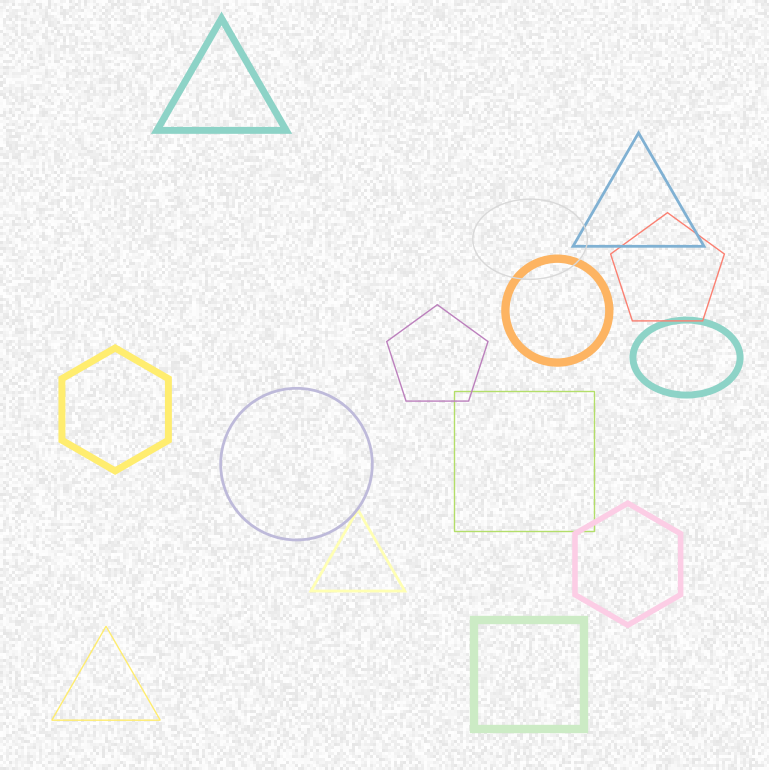[{"shape": "triangle", "thickness": 2.5, "radius": 0.48, "center": [0.288, 0.879]}, {"shape": "oval", "thickness": 2.5, "radius": 0.35, "center": [0.892, 0.536]}, {"shape": "triangle", "thickness": 1, "radius": 0.35, "center": [0.465, 0.268]}, {"shape": "circle", "thickness": 1, "radius": 0.49, "center": [0.385, 0.397]}, {"shape": "pentagon", "thickness": 0.5, "radius": 0.39, "center": [0.867, 0.646]}, {"shape": "triangle", "thickness": 1, "radius": 0.49, "center": [0.829, 0.729]}, {"shape": "circle", "thickness": 3, "radius": 0.34, "center": [0.724, 0.597]}, {"shape": "square", "thickness": 0.5, "radius": 0.45, "center": [0.681, 0.401]}, {"shape": "hexagon", "thickness": 2, "radius": 0.4, "center": [0.815, 0.267]}, {"shape": "oval", "thickness": 0.5, "radius": 0.37, "center": [0.688, 0.689]}, {"shape": "pentagon", "thickness": 0.5, "radius": 0.35, "center": [0.568, 0.535]}, {"shape": "square", "thickness": 3, "radius": 0.36, "center": [0.687, 0.124]}, {"shape": "hexagon", "thickness": 2.5, "radius": 0.4, "center": [0.15, 0.468]}, {"shape": "triangle", "thickness": 0.5, "radius": 0.41, "center": [0.138, 0.105]}]